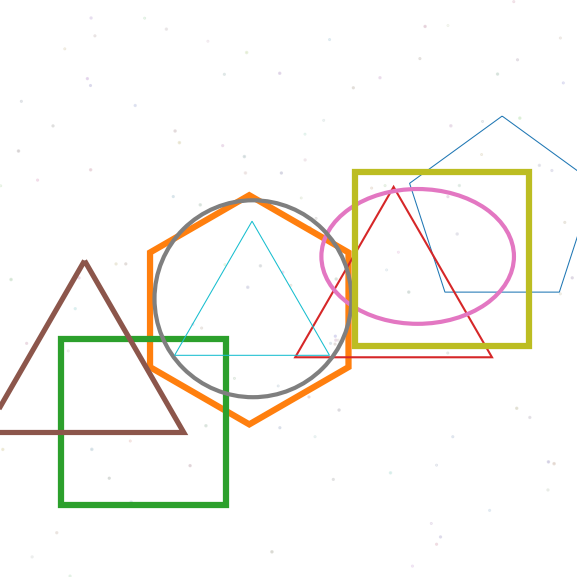[{"shape": "pentagon", "thickness": 0.5, "radius": 0.84, "center": [0.87, 0.63]}, {"shape": "hexagon", "thickness": 3, "radius": 0.99, "center": [0.432, 0.463]}, {"shape": "square", "thickness": 3, "radius": 0.72, "center": [0.249, 0.268]}, {"shape": "triangle", "thickness": 1, "radius": 0.98, "center": [0.682, 0.479]}, {"shape": "triangle", "thickness": 2.5, "radius": 0.99, "center": [0.146, 0.349]}, {"shape": "oval", "thickness": 2, "radius": 0.83, "center": [0.723, 0.555]}, {"shape": "circle", "thickness": 2, "radius": 0.85, "center": [0.438, 0.482]}, {"shape": "square", "thickness": 3, "radius": 0.75, "center": [0.765, 0.551]}, {"shape": "triangle", "thickness": 0.5, "radius": 0.77, "center": [0.436, 0.461]}]